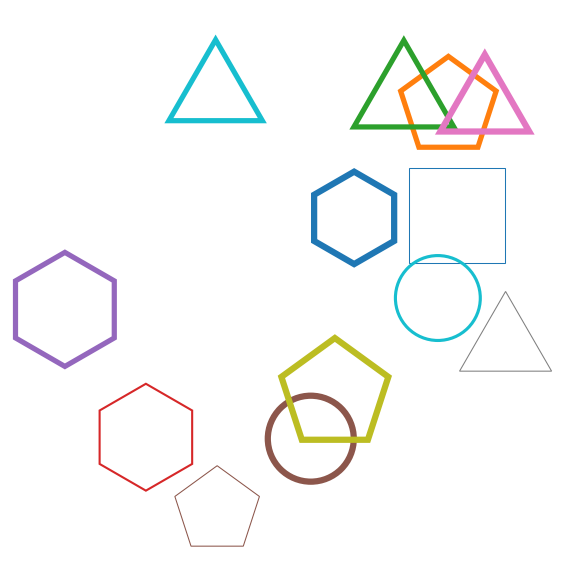[{"shape": "hexagon", "thickness": 3, "radius": 0.4, "center": [0.613, 0.622]}, {"shape": "square", "thickness": 0.5, "radius": 0.41, "center": [0.791, 0.626]}, {"shape": "pentagon", "thickness": 2.5, "radius": 0.43, "center": [0.776, 0.815]}, {"shape": "triangle", "thickness": 2.5, "radius": 0.5, "center": [0.699, 0.829]}, {"shape": "hexagon", "thickness": 1, "radius": 0.46, "center": [0.253, 0.242]}, {"shape": "hexagon", "thickness": 2.5, "radius": 0.49, "center": [0.112, 0.463]}, {"shape": "pentagon", "thickness": 0.5, "radius": 0.38, "center": [0.376, 0.116]}, {"shape": "circle", "thickness": 3, "radius": 0.37, "center": [0.538, 0.24]}, {"shape": "triangle", "thickness": 3, "radius": 0.44, "center": [0.839, 0.816]}, {"shape": "triangle", "thickness": 0.5, "radius": 0.46, "center": [0.875, 0.402]}, {"shape": "pentagon", "thickness": 3, "radius": 0.49, "center": [0.58, 0.316]}, {"shape": "circle", "thickness": 1.5, "radius": 0.37, "center": [0.758, 0.483]}, {"shape": "triangle", "thickness": 2.5, "radius": 0.47, "center": [0.373, 0.837]}]